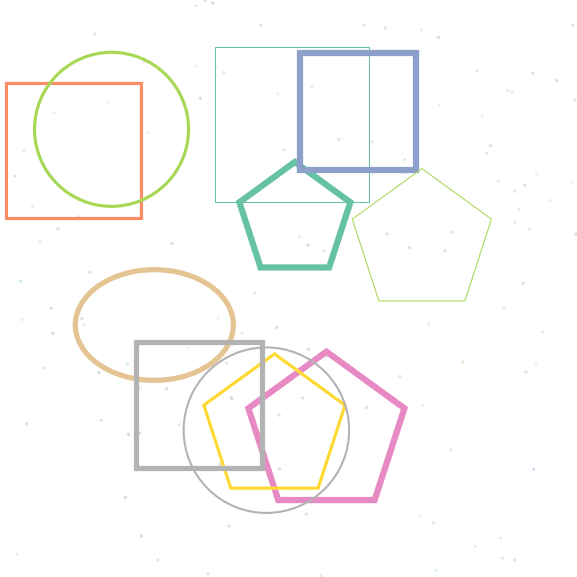[{"shape": "square", "thickness": 0.5, "radius": 0.67, "center": [0.505, 0.784]}, {"shape": "pentagon", "thickness": 3, "radius": 0.5, "center": [0.511, 0.618]}, {"shape": "square", "thickness": 1.5, "radius": 0.59, "center": [0.127, 0.738]}, {"shape": "square", "thickness": 3, "radius": 0.5, "center": [0.62, 0.806]}, {"shape": "pentagon", "thickness": 3, "radius": 0.71, "center": [0.565, 0.248]}, {"shape": "circle", "thickness": 1.5, "radius": 0.67, "center": [0.193, 0.775]}, {"shape": "pentagon", "thickness": 0.5, "radius": 0.63, "center": [0.731, 0.581]}, {"shape": "pentagon", "thickness": 1.5, "radius": 0.64, "center": [0.475, 0.258]}, {"shape": "oval", "thickness": 2.5, "radius": 0.68, "center": [0.267, 0.436]}, {"shape": "circle", "thickness": 1, "radius": 0.72, "center": [0.461, 0.254]}, {"shape": "square", "thickness": 2.5, "radius": 0.55, "center": [0.344, 0.298]}]